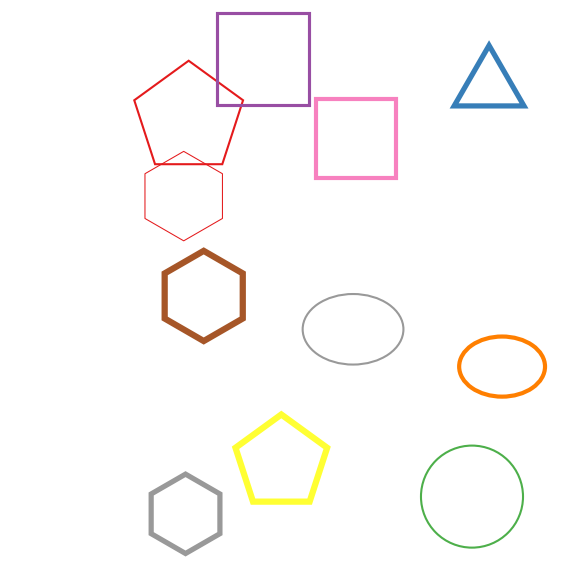[{"shape": "hexagon", "thickness": 0.5, "radius": 0.39, "center": [0.318, 0.66]}, {"shape": "pentagon", "thickness": 1, "radius": 0.5, "center": [0.327, 0.795]}, {"shape": "triangle", "thickness": 2.5, "radius": 0.35, "center": [0.847, 0.851]}, {"shape": "circle", "thickness": 1, "radius": 0.44, "center": [0.817, 0.139]}, {"shape": "square", "thickness": 1.5, "radius": 0.4, "center": [0.456, 0.898]}, {"shape": "oval", "thickness": 2, "radius": 0.37, "center": [0.869, 0.364]}, {"shape": "pentagon", "thickness": 3, "radius": 0.42, "center": [0.487, 0.198]}, {"shape": "hexagon", "thickness": 3, "radius": 0.39, "center": [0.353, 0.487]}, {"shape": "square", "thickness": 2, "radius": 0.34, "center": [0.616, 0.759]}, {"shape": "oval", "thickness": 1, "radius": 0.44, "center": [0.611, 0.429]}, {"shape": "hexagon", "thickness": 2.5, "radius": 0.34, "center": [0.321, 0.109]}]